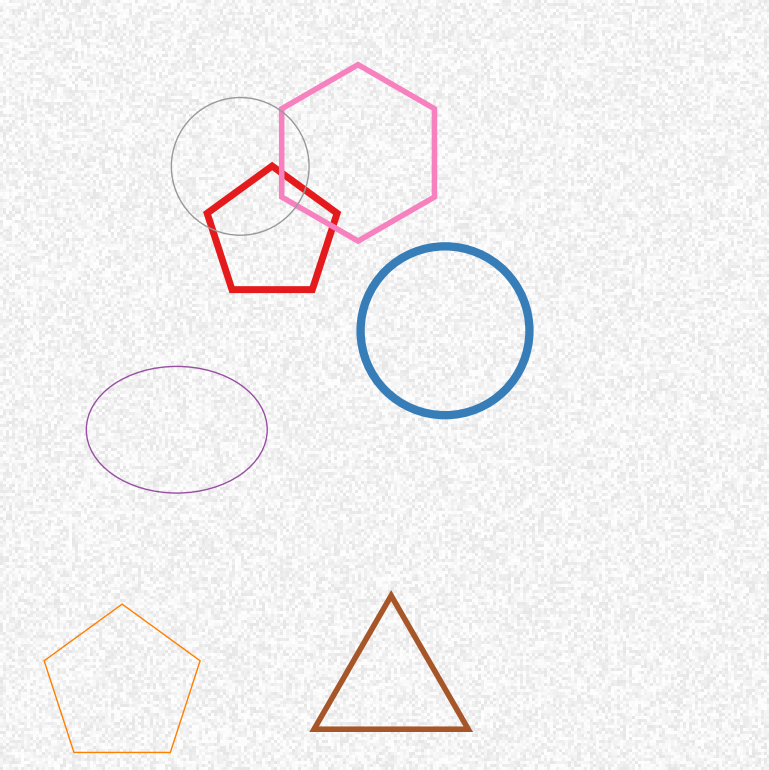[{"shape": "pentagon", "thickness": 2.5, "radius": 0.44, "center": [0.353, 0.696]}, {"shape": "circle", "thickness": 3, "radius": 0.55, "center": [0.578, 0.57]}, {"shape": "oval", "thickness": 0.5, "radius": 0.59, "center": [0.23, 0.442]}, {"shape": "pentagon", "thickness": 0.5, "radius": 0.53, "center": [0.159, 0.109]}, {"shape": "triangle", "thickness": 2, "radius": 0.58, "center": [0.508, 0.111]}, {"shape": "hexagon", "thickness": 2, "radius": 0.57, "center": [0.465, 0.801]}, {"shape": "circle", "thickness": 0.5, "radius": 0.45, "center": [0.312, 0.784]}]